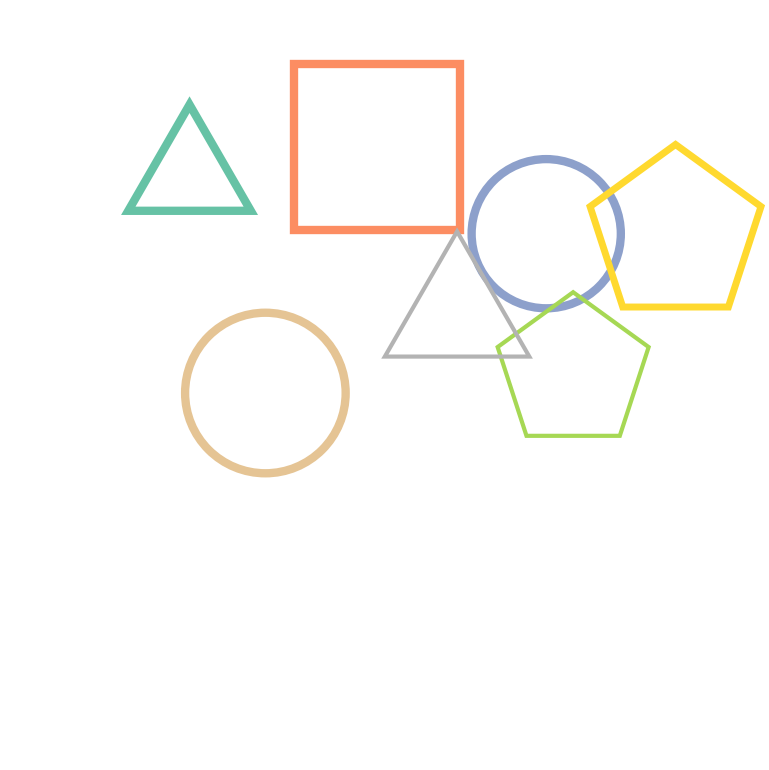[{"shape": "triangle", "thickness": 3, "radius": 0.46, "center": [0.246, 0.772]}, {"shape": "square", "thickness": 3, "radius": 0.54, "center": [0.489, 0.809]}, {"shape": "circle", "thickness": 3, "radius": 0.48, "center": [0.709, 0.696]}, {"shape": "pentagon", "thickness": 1.5, "radius": 0.52, "center": [0.744, 0.517]}, {"shape": "pentagon", "thickness": 2.5, "radius": 0.58, "center": [0.877, 0.696]}, {"shape": "circle", "thickness": 3, "radius": 0.52, "center": [0.345, 0.49]}, {"shape": "triangle", "thickness": 1.5, "radius": 0.54, "center": [0.594, 0.591]}]